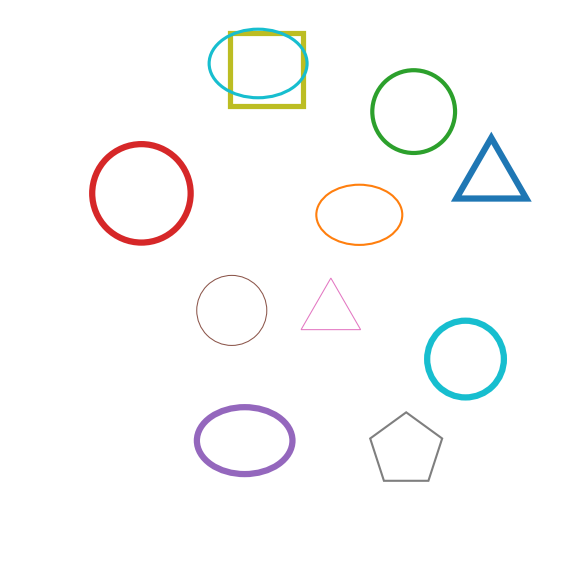[{"shape": "triangle", "thickness": 3, "radius": 0.35, "center": [0.851, 0.69]}, {"shape": "oval", "thickness": 1, "radius": 0.37, "center": [0.622, 0.627]}, {"shape": "circle", "thickness": 2, "radius": 0.36, "center": [0.716, 0.806]}, {"shape": "circle", "thickness": 3, "radius": 0.43, "center": [0.245, 0.664]}, {"shape": "oval", "thickness": 3, "radius": 0.41, "center": [0.424, 0.236]}, {"shape": "circle", "thickness": 0.5, "radius": 0.3, "center": [0.401, 0.462]}, {"shape": "triangle", "thickness": 0.5, "radius": 0.3, "center": [0.573, 0.458]}, {"shape": "pentagon", "thickness": 1, "radius": 0.33, "center": [0.703, 0.22]}, {"shape": "square", "thickness": 2.5, "radius": 0.32, "center": [0.461, 0.878]}, {"shape": "circle", "thickness": 3, "radius": 0.33, "center": [0.806, 0.377]}, {"shape": "oval", "thickness": 1.5, "radius": 0.42, "center": [0.447, 0.889]}]